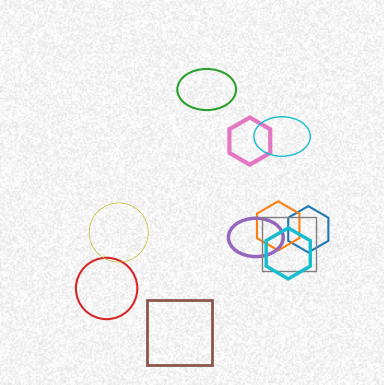[{"shape": "hexagon", "thickness": 1.5, "radius": 0.3, "center": [0.801, 0.405]}, {"shape": "hexagon", "thickness": 1.5, "radius": 0.32, "center": [0.723, 0.413]}, {"shape": "oval", "thickness": 1.5, "radius": 0.38, "center": [0.537, 0.767]}, {"shape": "circle", "thickness": 1.5, "radius": 0.4, "center": [0.277, 0.251]}, {"shape": "oval", "thickness": 2.5, "radius": 0.36, "center": [0.664, 0.383]}, {"shape": "square", "thickness": 2, "radius": 0.42, "center": [0.467, 0.136]}, {"shape": "hexagon", "thickness": 3, "radius": 0.31, "center": [0.649, 0.634]}, {"shape": "square", "thickness": 1, "radius": 0.35, "center": [0.75, 0.367]}, {"shape": "circle", "thickness": 0.5, "radius": 0.38, "center": [0.308, 0.396]}, {"shape": "oval", "thickness": 1, "radius": 0.37, "center": [0.733, 0.645]}, {"shape": "hexagon", "thickness": 2.5, "radius": 0.33, "center": [0.749, 0.342]}]